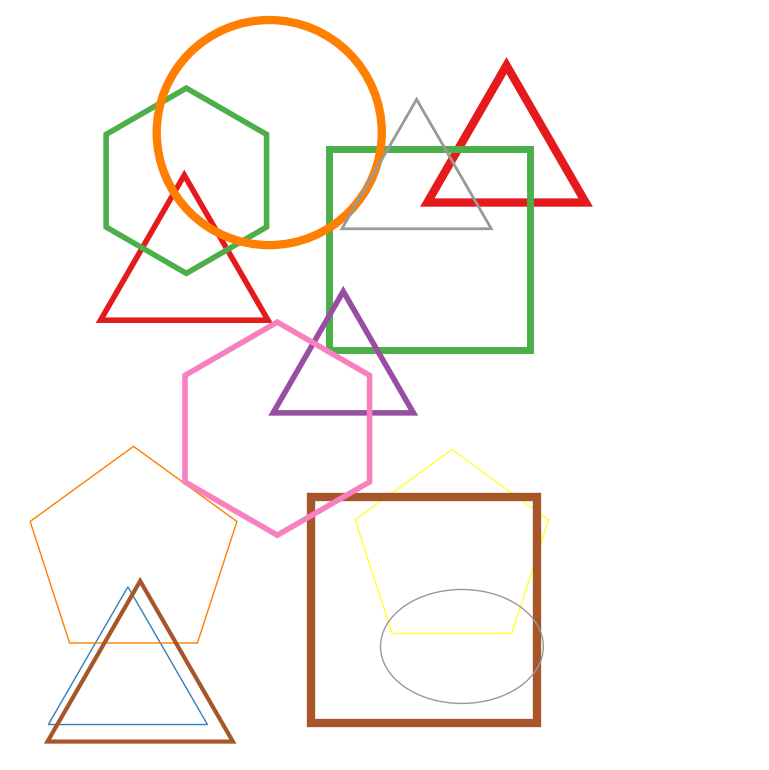[{"shape": "triangle", "thickness": 2, "radius": 0.63, "center": [0.239, 0.647]}, {"shape": "triangle", "thickness": 3, "radius": 0.59, "center": [0.658, 0.796]}, {"shape": "triangle", "thickness": 0.5, "radius": 0.6, "center": [0.166, 0.119]}, {"shape": "hexagon", "thickness": 2, "radius": 0.6, "center": [0.242, 0.765]}, {"shape": "square", "thickness": 2.5, "radius": 0.65, "center": [0.558, 0.676]}, {"shape": "triangle", "thickness": 2, "radius": 0.53, "center": [0.446, 0.516]}, {"shape": "circle", "thickness": 3, "radius": 0.73, "center": [0.35, 0.828]}, {"shape": "pentagon", "thickness": 0.5, "radius": 0.71, "center": [0.173, 0.279]}, {"shape": "pentagon", "thickness": 0.5, "radius": 0.66, "center": [0.587, 0.284]}, {"shape": "square", "thickness": 3, "radius": 0.73, "center": [0.551, 0.208]}, {"shape": "triangle", "thickness": 1.5, "radius": 0.7, "center": [0.182, 0.106]}, {"shape": "hexagon", "thickness": 2, "radius": 0.69, "center": [0.36, 0.443]}, {"shape": "triangle", "thickness": 1, "radius": 0.56, "center": [0.541, 0.759]}, {"shape": "oval", "thickness": 0.5, "radius": 0.53, "center": [0.6, 0.16]}]